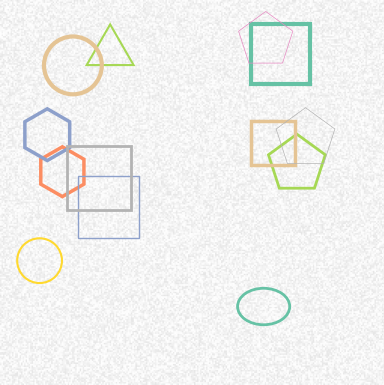[{"shape": "square", "thickness": 3, "radius": 0.39, "center": [0.729, 0.86]}, {"shape": "oval", "thickness": 2, "radius": 0.34, "center": [0.685, 0.204]}, {"shape": "hexagon", "thickness": 2.5, "radius": 0.32, "center": [0.162, 0.554]}, {"shape": "square", "thickness": 1, "radius": 0.4, "center": [0.282, 0.462]}, {"shape": "hexagon", "thickness": 2.5, "radius": 0.34, "center": [0.123, 0.65]}, {"shape": "pentagon", "thickness": 0.5, "radius": 0.37, "center": [0.69, 0.896]}, {"shape": "triangle", "thickness": 1.5, "radius": 0.35, "center": [0.286, 0.866]}, {"shape": "pentagon", "thickness": 2, "radius": 0.39, "center": [0.771, 0.574]}, {"shape": "circle", "thickness": 1.5, "radius": 0.29, "center": [0.103, 0.323]}, {"shape": "square", "thickness": 2.5, "radius": 0.29, "center": [0.71, 0.628]}, {"shape": "circle", "thickness": 3, "radius": 0.38, "center": [0.189, 0.83]}, {"shape": "square", "thickness": 2, "radius": 0.42, "center": [0.257, 0.537]}, {"shape": "pentagon", "thickness": 0.5, "radius": 0.4, "center": [0.794, 0.64]}]